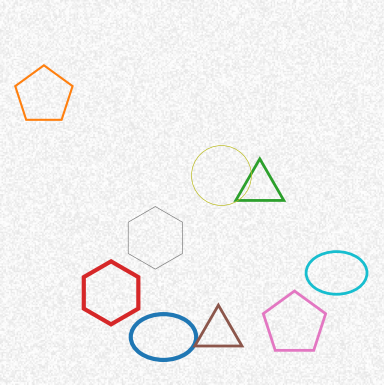[{"shape": "oval", "thickness": 3, "radius": 0.42, "center": [0.425, 0.125]}, {"shape": "pentagon", "thickness": 1.5, "radius": 0.39, "center": [0.114, 0.752]}, {"shape": "triangle", "thickness": 2, "radius": 0.36, "center": [0.675, 0.515]}, {"shape": "hexagon", "thickness": 3, "radius": 0.41, "center": [0.288, 0.239]}, {"shape": "triangle", "thickness": 2, "radius": 0.35, "center": [0.567, 0.137]}, {"shape": "pentagon", "thickness": 2, "radius": 0.43, "center": [0.765, 0.159]}, {"shape": "hexagon", "thickness": 0.5, "radius": 0.41, "center": [0.403, 0.382]}, {"shape": "circle", "thickness": 0.5, "radius": 0.39, "center": [0.575, 0.544]}, {"shape": "oval", "thickness": 2, "radius": 0.4, "center": [0.874, 0.291]}]